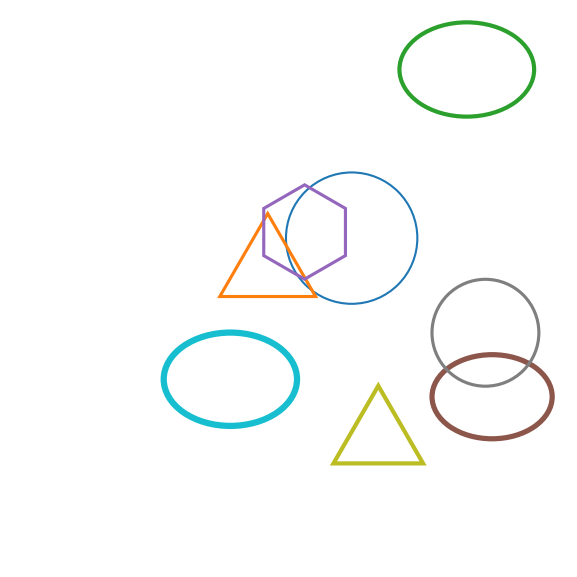[{"shape": "circle", "thickness": 1, "radius": 0.57, "center": [0.609, 0.587]}, {"shape": "triangle", "thickness": 1.5, "radius": 0.48, "center": [0.464, 0.534]}, {"shape": "oval", "thickness": 2, "radius": 0.58, "center": [0.808, 0.879]}, {"shape": "hexagon", "thickness": 1.5, "radius": 0.41, "center": [0.527, 0.597]}, {"shape": "oval", "thickness": 2.5, "radius": 0.52, "center": [0.852, 0.312]}, {"shape": "circle", "thickness": 1.5, "radius": 0.46, "center": [0.841, 0.423]}, {"shape": "triangle", "thickness": 2, "radius": 0.45, "center": [0.655, 0.241]}, {"shape": "oval", "thickness": 3, "radius": 0.58, "center": [0.399, 0.342]}]